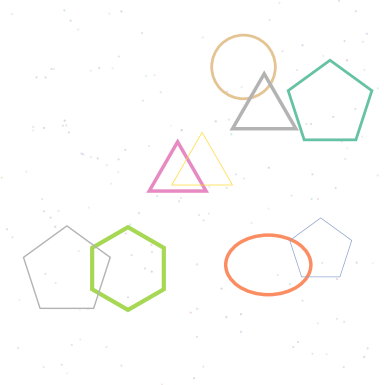[{"shape": "pentagon", "thickness": 2, "radius": 0.57, "center": [0.857, 0.729]}, {"shape": "oval", "thickness": 2.5, "radius": 0.55, "center": [0.697, 0.312]}, {"shape": "pentagon", "thickness": 0.5, "radius": 0.42, "center": [0.833, 0.349]}, {"shape": "triangle", "thickness": 2.5, "radius": 0.43, "center": [0.461, 0.546]}, {"shape": "hexagon", "thickness": 3, "radius": 0.54, "center": [0.332, 0.302]}, {"shape": "triangle", "thickness": 0.5, "radius": 0.46, "center": [0.525, 0.565]}, {"shape": "circle", "thickness": 2, "radius": 0.41, "center": [0.633, 0.826]}, {"shape": "triangle", "thickness": 2.5, "radius": 0.48, "center": [0.686, 0.713]}, {"shape": "pentagon", "thickness": 1, "radius": 0.59, "center": [0.174, 0.295]}]